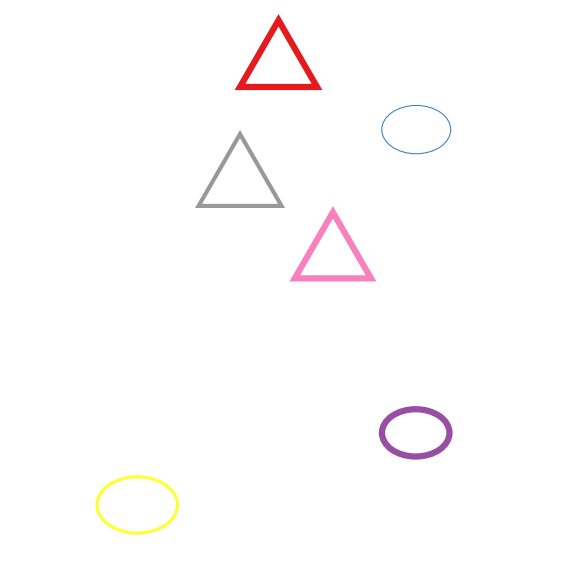[{"shape": "triangle", "thickness": 3, "radius": 0.38, "center": [0.482, 0.887]}, {"shape": "oval", "thickness": 0.5, "radius": 0.3, "center": [0.721, 0.775]}, {"shape": "oval", "thickness": 3, "radius": 0.29, "center": [0.72, 0.25]}, {"shape": "oval", "thickness": 1.5, "radius": 0.35, "center": [0.238, 0.125]}, {"shape": "triangle", "thickness": 3, "radius": 0.38, "center": [0.576, 0.555]}, {"shape": "triangle", "thickness": 2, "radius": 0.41, "center": [0.416, 0.684]}]